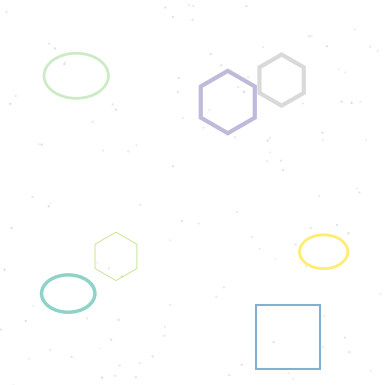[{"shape": "oval", "thickness": 2.5, "radius": 0.35, "center": [0.177, 0.237]}, {"shape": "hexagon", "thickness": 3, "radius": 0.41, "center": [0.592, 0.735]}, {"shape": "square", "thickness": 1.5, "radius": 0.41, "center": [0.748, 0.126]}, {"shape": "hexagon", "thickness": 0.5, "radius": 0.31, "center": [0.301, 0.334]}, {"shape": "hexagon", "thickness": 3, "radius": 0.33, "center": [0.731, 0.792]}, {"shape": "oval", "thickness": 2, "radius": 0.42, "center": [0.198, 0.803]}, {"shape": "oval", "thickness": 2, "radius": 0.31, "center": [0.841, 0.346]}]